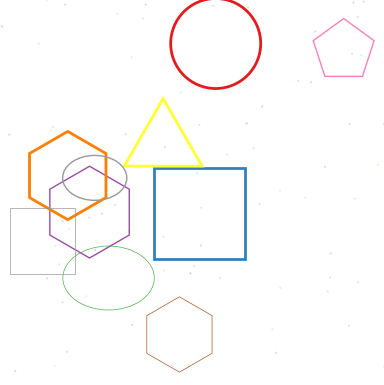[{"shape": "circle", "thickness": 2, "radius": 0.58, "center": [0.56, 0.887]}, {"shape": "square", "thickness": 2, "radius": 0.59, "center": [0.518, 0.446]}, {"shape": "oval", "thickness": 0.5, "radius": 0.59, "center": [0.282, 0.278]}, {"shape": "hexagon", "thickness": 1, "radius": 0.6, "center": [0.233, 0.449]}, {"shape": "hexagon", "thickness": 2, "radius": 0.57, "center": [0.176, 0.544]}, {"shape": "triangle", "thickness": 2, "radius": 0.59, "center": [0.424, 0.627]}, {"shape": "hexagon", "thickness": 0.5, "radius": 0.49, "center": [0.466, 0.131]}, {"shape": "pentagon", "thickness": 1, "radius": 0.42, "center": [0.893, 0.869]}, {"shape": "oval", "thickness": 1, "radius": 0.42, "center": [0.246, 0.538]}, {"shape": "square", "thickness": 0.5, "radius": 0.43, "center": [0.11, 0.375]}]